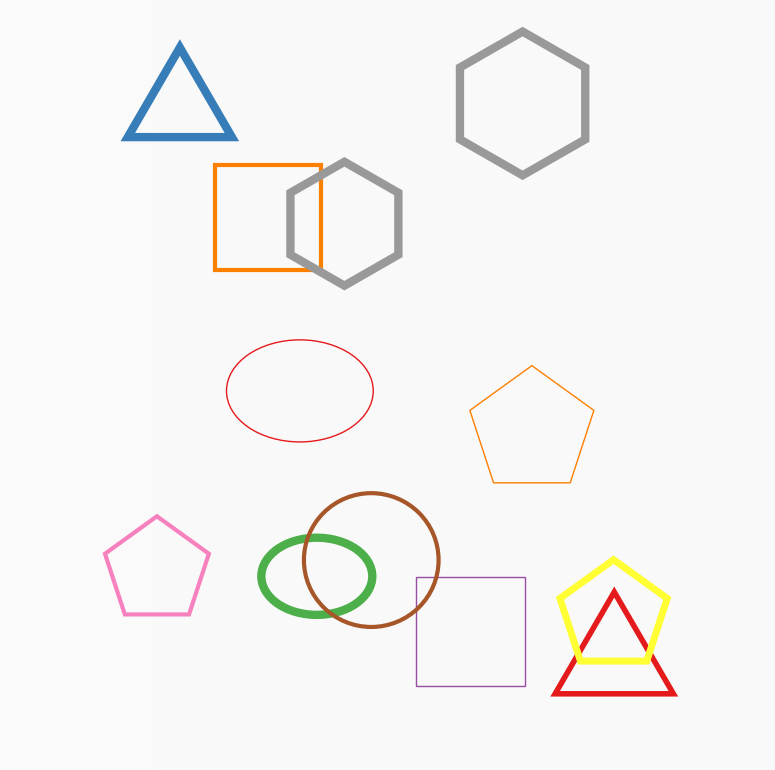[{"shape": "oval", "thickness": 0.5, "radius": 0.47, "center": [0.387, 0.492]}, {"shape": "triangle", "thickness": 2, "radius": 0.44, "center": [0.793, 0.143]}, {"shape": "triangle", "thickness": 3, "radius": 0.39, "center": [0.232, 0.861]}, {"shape": "oval", "thickness": 3, "radius": 0.36, "center": [0.409, 0.252]}, {"shape": "square", "thickness": 0.5, "radius": 0.35, "center": [0.607, 0.18]}, {"shape": "square", "thickness": 1.5, "radius": 0.34, "center": [0.346, 0.718]}, {"shape": "pentagon", "thickness": 0.5, "radius": 0.42, "center": [0.686, 0.441]}, {"shape": "pentagon", "thickness": 2.5, "radius": 0.36, "center": [0.792, 0.2]}, {"shape": "circle", "thickness": 1.5, "radius": 0.43, "center": [0.479, 0.273]}, {"shape": "pentagon", "thickness": 1.5, "radius": 0.35, "center": [0.202, 0.259]}, {"shape": "hexagon", "thickness": 3, "radius": 0.4, "center": [0.444, 0.709]}, {"shape": "hexagon", "thickness": 3, "radius": 0.47, "center": [0.674, 0.866]}]